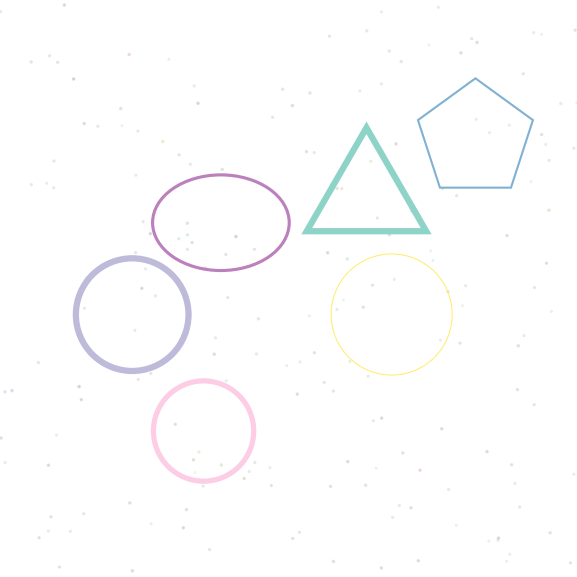[{"shape": "triangle", "thickness": 3, "radius": 0.6, "center": [0.635, 0.658]}, {"shape": "circle", "thickness": 3, "radius": 0.49, "center": [0.229, 0.454]}, {"shape": "pentagon", "thickness": 1, "radius": 0.52, "center": [0.823, 0.759]}, {"shape": "circle", "thickness": 2.5, "radius": 0.43, "center": [0.353, 0.253]}, {"shape": "oval", "thickness": 1.5, "radius": 0.59, "center": [0.383, 0.613]}, {"shape": "circle", "thickness": 0.5, "radius": 0.52, "center": [0.678, 0.455]}]